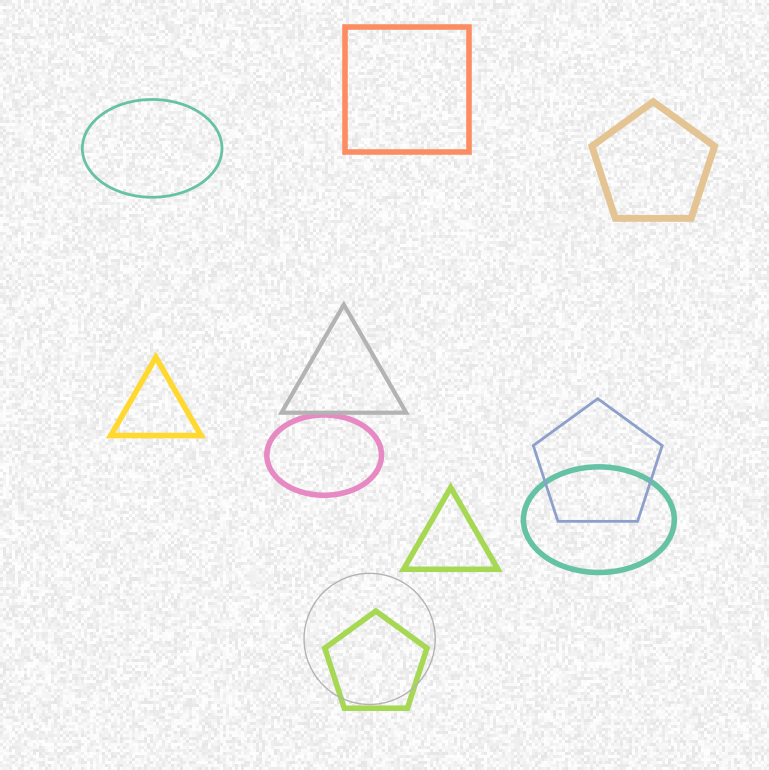[{"shape": "oval", "thickness": 1, "radius": 0.45, "center": [0.198, 0.807]}, {"shape": "oval", "thickness": 2, "radius": 0.49, "center": [0.778, 0.325]}, {"shape": "square", "thickness": 2, "radius": 0.4, "center": [0.528, 0.884]}, {"shape": "pentagon", "thickness": 1, "radius": 0.44, "center": [0.776, 0.394]}, {"shape": "oval", "thickness": 2, "radius": 0.37, "center": [0.421, 0.409]}, {"shape": "pentagon", "thickness": 2, "radius": 0.35, "center": [0.488, 0.137]}, {"shape": "triangle", "thickness": 2, "radius": 0.35, "center": [0.585, 0.296]}, {"shape": "triangle", "thickness": 2, "radius": 0.34, "center": [0.202, 0.468]}, {"shape": "pentagon", "thickness": 2.5, "radius": 0.42, "center": [0.848, 0.784]}, {"shape": "circle", "thickness": 0.5, "radius": 0.43, "center": [0.48, 0.17]}, {"shape": "triangle", "thickness": 1.5, "radius": 0.47, "center": [0.447, 0.511]}]